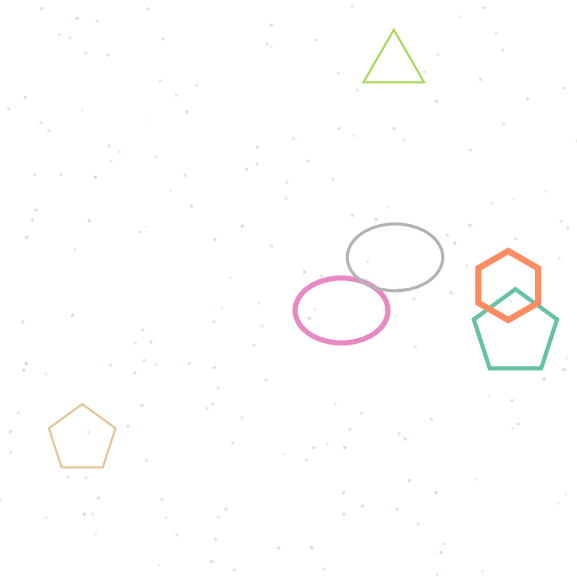[{"shape": "pentagon", "thickness": 2, "radius": 0.38, "center": [0.893, 0.423]}, {"shape": "hexagon", "thickness": 3, "radius": 0.3, "center": [0.88, 0.505]}, {"shape": "oval", "thickness": 2.5, "radius": 0.4, "center": [0.591, 0.462]}, {"shape": "triangle", "thickness": 1, "radius": 0.3, "center": [0.682, 0.887]}, {"shape": "pentagon", "thickness": 1, "radius": 0.3, "center": [0.142, 0.239]}, {"shape": "oval", "thickness": 1.5, "radius": 0.41, "center": [0.684, 0.554]}]